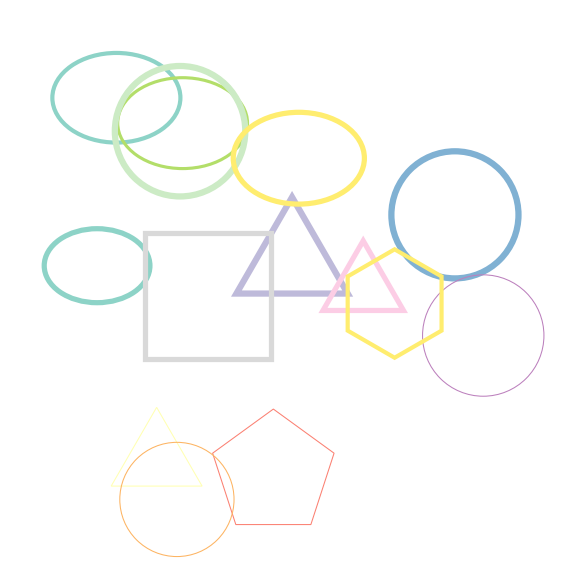[{"shape": "oval", "thickness": 2.5, "radius": 0.46, "center": [0.168, 0.539]}, {"shape": "oval", "thickness": 2, "radius": 0.55, "center": [0.202, 0.83]}, {"shape": "triangle", "thickness": 0.5, "radius": 0.45, "center": [0.271, 0.203]}, {"shape": "triangle", "thickness": 3, "radius": 0.56, "center": [0.506, 0.546]}, {"shape": "pentagon", "thickness": 0.5, "radius": 0.55, "center": [0.473, 0.18]}, {"shape": "circle", "thickness": 3, "radius": 0.55, "center": [0.788, 0.627]}, {"shape": "circle", "thickness": 0.5, "radius": 0.49, "center": [0.306, 0.134]}, {"shape": "oval", "thickness": 1.5, "radius": 0.56, "center": [0.316, 0.786]}, {"shape": "triangle", "thickness": 2.5, "radius": 0.4, "center": [0.629, 0.502]}, {"shape": "square", "thickness": 2.5, "radius": 0.55, "center": [0.36, 0.487]}, {"shape": "circle", "thickness": 0.5, "radius": 0.53, "center": [0.837, 0.418]}, {"shape": "circle", "thickness": 3, "radius": 0.56, "center": [0.312, 0.772]}, {"shape": "hexagon", "thickness": 2, "radius": 0.47, "center": [0.683, 0.474]}, {"shape": "oval", "thickness": 2.5, "radius": 0.57, "center": [0.517, 0.725]}]